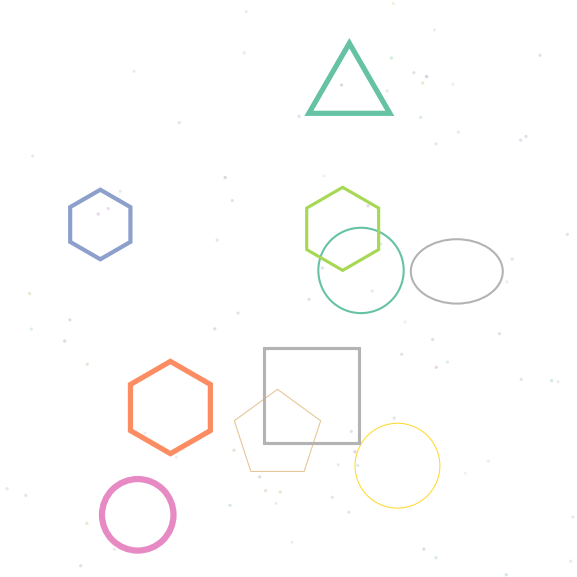[{"shape": "circle", "thickness": 1, "radius": 0.37, "center": [0.625, 0.531]}, {"shape": "triangle", "thickness": 2.5, "radius": 0.4, "center": [0.605, 0.843]}, {"shape": "hexagon", "thickness": 2.5, "radius": 0.4, "center": [0.295, 0.293]}, {"shape": "hexagon", "thickness": 2, "radius": 0.3, "center": [0.174, 0.61]}, {"shape": "circle", "thickness": 3, "radius": 0.31, "center": [0.239, 0.108]}, {"shape": "hexagon", "thickness": 1.5, "radius": 0.36, "center": [0.593, 0.603]}, {"shape": "circle", "thickness": 0.5, "radius": 0.37, "center": [0.688, 0.193]}, {"shape": "pentagon", "thickness": 0.5, "radius": 0.39, "center": [0.481, 0.246]}, {"shape": "square", "thickness": 1.5, "radius": 0.41, "center": [0.539, 0.314]}, {"shape": "oval", "thickness": 1, "radius": 0.4, "center": [0.791, 0.529]}]